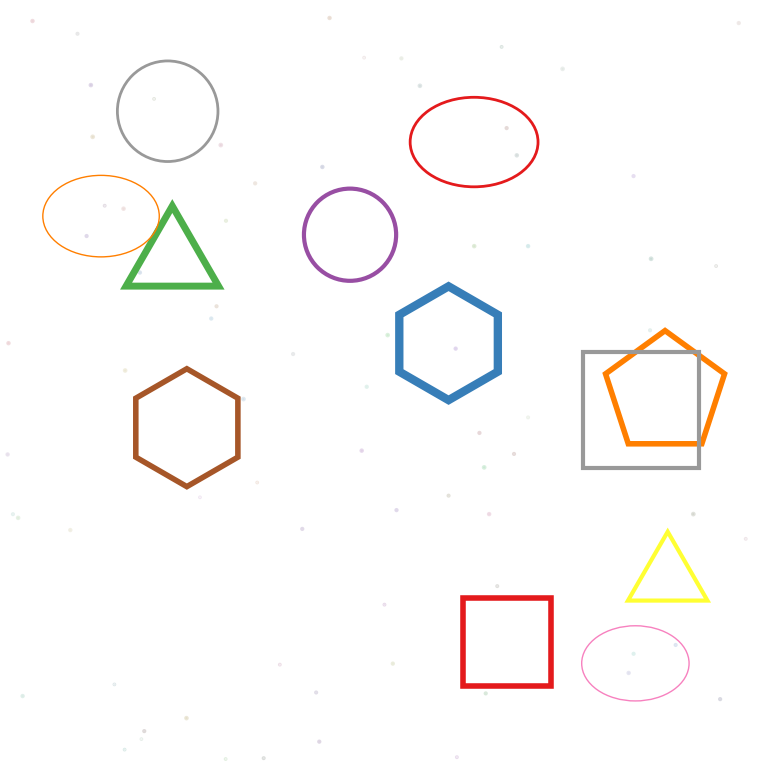[{"shape": "square", "thickness": 2, "radius": 0.29, "center": [0.659, 0.166]}, {"shape": "oval", "thickness": 1, "radius": 0.42, "center": [0.616, 0.816]}, {"shape": "hexagon", "thickness": 3, "radius": 0.37, "center": [0.583, 0.554]}, {"shape": "triangle", "thickness": 2.5, "radius": 0.35, "center": [0.224, 0.663]}, {"shape": "circle", "thickness": 1.5, "radius": 0.3, "center": [0.455, 0.695]}, {"shape": "pentagon", "thickness": 2, "radius": 0.41, "center": [0.864, 0.489]}, {"shape": "oval", "thickness": 0.5, "radius": 0.38, "center": [0.131, 0.719]}, {"shape": "triangle", "thickness": 1.5, "radius": 0.3, "center": [0.867, 0.25]}, {"shape": "hexagon", "thickness": 2, "radius": 0.38, "center": [0.243, 0.445]}, {"shape": "oval", "thickness": 0.5, "radius": 0.35, "center": [0.825, 0.139]}, {"shape": "square", "thickness": 1.5, "radius": 0.38, "center": [0.833, 0.468]}, {"shape": "circle", "thickness": 1, "radius": 0.33, "center": [0.218, 0.856]}]